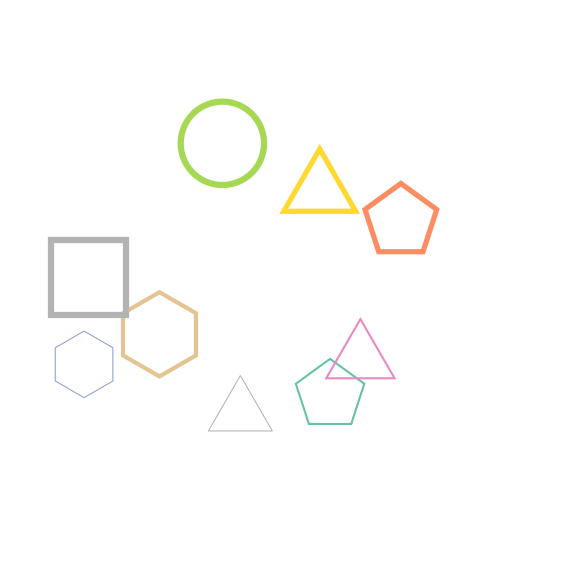[{"shape": "pentagon", "thickness": 1, "radius": 0.31, "center": [0.572, 0.315]}, {"shape": "pentagon", "thickness": 2.5, "radius": 0.33, "center": [0.694, 0.616]}, {"shape": "hexagon", "thickness": 0.5, "radius": 0.29, "center": [0.146, 0.368]}, {"shape": "triangle", "thickness": 1, "radius": 0.34, "center": [0.624, 0.378]}, {"shape": "circle", "thickness": 3, "radius": 0.36, "center": [0.385, 0.751]}, {"shape": "triangle", "thickness": 2.5, "radius": 0.36, "center": [0.554, 0.669]}, {"shape": "hexagon", "thickness": 2, "radius": 0.36, "center": [0.276, 0.42]}, {"shape": "triangle", "thickness": 0.5, "radius": 0.32, "center": [0.416, 0.285]}, {"shape": "square", "thickness": 3, "radius": 0.32, "center": [0.154, 0.518]}]